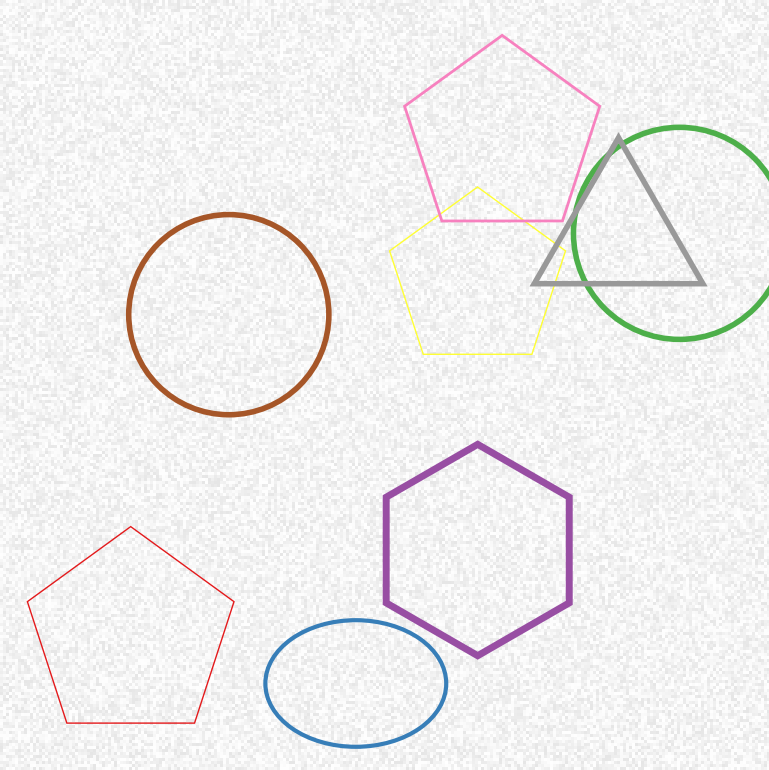[{"shape": "pentagon", "thickness": 0.5, "radius": 0.71, "center": [0.17, 0.175]}, {"shape": "oval", "thickness": 1.5, "radius": 0.59, "center": [0.462, 0.112]}, {"shape": "circle", "thickness": 2, "radius": 0.69, "center": [0.882, 0.697]}, {"shape": "hexagon", "thickness": 2.5, "radius": 0.69, "center": [0.62, 0.286]}, {"shape": "pentagon", "thickness": 0.5, "radius": 0.6, "center": [0.62, 0.637]}, {"shape": "circle", "thickness": 2, "radius": 0.65, "center": [0.297, 0.591]}, {"shape": "pentagon", "thickness": 1, "radius": 0.67, "center": [0.652, 0.821]}, {"shape": "triangle", "thickness": 2, "radius": 0.63, "center": [0.803, 0.695]}]